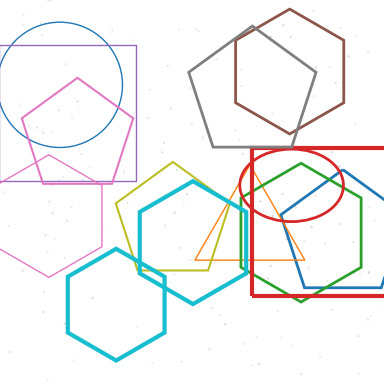[{"shape": "pentagon", "thickness": 2, "radius": 0.85, "center": [0.891, 0.39]}, {"shape": "circle", "thickness": 1, "radius": 0.81, "center": [0.155, 0.78]}, {"shape": "triangle", "thickness": 1, "radius": 0.83, "center": [0.649, 0.407]}, {"shape": "hexagon", "thickness": 2, "radius": 0.9, "center": [0.782, 0.396]}, {"shape": "oval", "thickness": 2, "radius": 0.67, "center": [0.757, 0.519]}, {"shape": "square", "thickness": 3, "radius": 0.96, "center": [0.846, 0.423]}, {"shape": "square", "thickness": 1, "radius": 0.89, "center": [0.175, 0.706]}, {"shape": "hexagon", "thickness": 2, "radius": 0.81, "center": [0.752, 0.814]}, {"shape": "hexagon", "thickness": 1, "radius": 0.8, "center": [0.127, 0.439]}, {"shape": "pentagon", "thickness": 1.5, "radius": 0.76, "center": [0.201, 0.646]}, {"shape": "pentagon", "thickness": 2, "radius": 0.87, "center": [0.656, 0.759]}, {"shape": "pentagon", "thickness": 1.5, "radius": 0.78, "center": [0.449, 0.424]}, {"shape": "hexagon", "thickness": 3, "radius": 0.8, "center": [0.501, 0.37]}, {"shape": "hexagon", "thickness": 3, "radius": 0.73, "center": [0.302, 0.209]}]